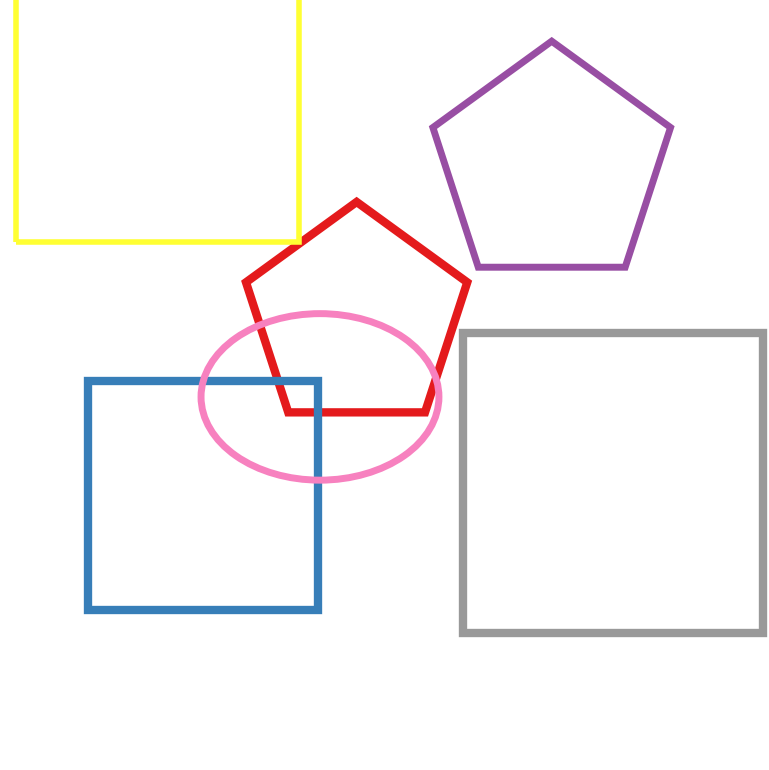[{"shape": "pentagon", "thickness": 3, "radius": 0.76, "center": [0.463, 0.587]}, {"shape": "square", "thickness": 3, "radius": 0.75, "center": [0.264, 0.357]}, {"shape": "pentagon", "thickness": 2.5, "radius": 0.81, "center": [0.717, 0.784]}, {"shape": "square", "thickness": 2, "radius": 0.92, "center": [0.204, 0.869]}, {"shape": "oval", "thickness": 2.5, "radius": 0.77, "center": [0.416, 0.485]}, {"shape": "square", "thickness": 3, "radius": 0.97, "center": [0.796, 0.373]}]